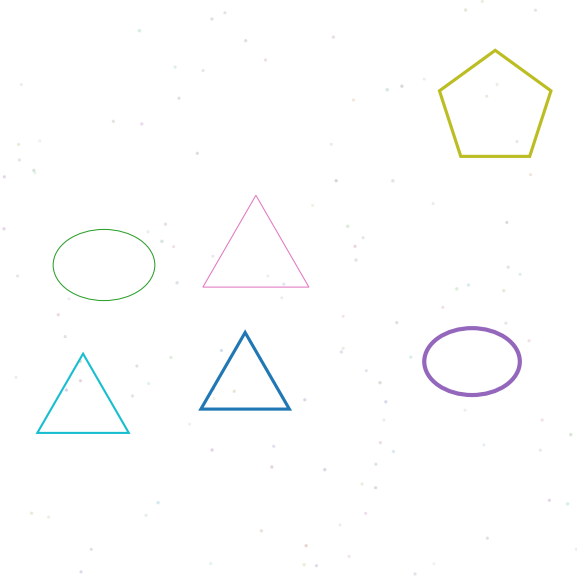[{"shape": "triangle", "thickness": 1.5, "radius": 0.44, "center": [0.424, 0.335]}, {"shape": "oval", "thickness": 0.5, "radius": 0.44, "center": [0.18, 0.54]}, {"shape": "oval", "thickness": 2, "radius": 0.41, "center": [0.817, 0.373]}, {"shape": "triangle", "thickness": 0.5, "radius": 0.53, "center": [0.443, 0.555]}, {"shape": "pentagon", "thickness": 1.5, "radius": 0.51, "center": [0.858, 0.81]}, {"shape": "triangle", "thickness": 1, "radius": 0.46, "center": [0.144, 0.295]}]